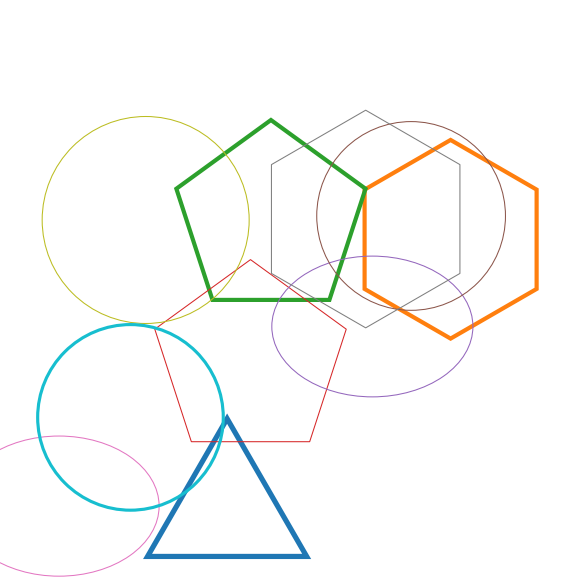[{"shape": "triangle", "thickness": 2.5, "radius": 0.8, "center": [0.393, 0.115]}, {"shape": "hexagon", "thickness": 2, "radius": 0.86, "center": [0.78, 0.585]}, {"shape": "pentagon", "thickness": 2, "radius": 0.86, "center": [0.469, 0.619]}, {"shape": "pentagon", "thickness": 0.5, "radius": 0.87, "center": [0.434, 0.375]}, {"shape": "oval", "thickness": 0.5, "radius": 0.87, "center": [0.645, 0.434]}, {"shape": "circle", "thickness": 0.5, "radius": 0.82, "center": [0.712, 0.625]}, {"shape": "oval", "thickness": 0.5, "radius": 0.87, "center": [0.102, 0.123]}, {"shape": "hexagon", "thickness": 0.5, "radius": 0.94, "center": [0.633, 0.62]}, {"shape": "circle", "thickness": 0.5, "radius": 0.9, "center": [0.252, 0.618]}, {"shape": "circle", "thickness": 1.5, "radius": 0.8, "center": [0.226, 0.276]}]